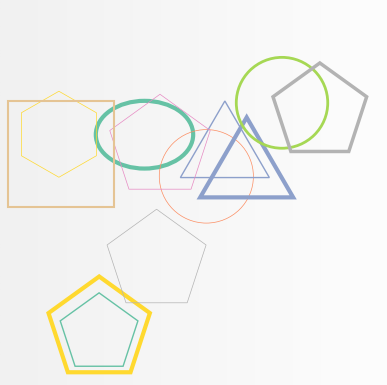[{"shape": "pentagon", "thickness": 1, "radius": 0.53, "center": [0.256, 0.134]}, {"shape": "oval", "thickness": 3, "radius": 0.63, "center": [0.373, 0.65]}, {"shape": "circle", "thickness": 0.5, "radius": 0.61, "center": [0.533, 0.542]}, {"shape": "triangle", "thickness": 3, "radius": 0.69, "center": [0.637, 0.557]}, {"shape": "triangle", "thickness": 1, "radius": 0.66, "center": [0.58, 0.605]}, {"shape": "pentagon", "thickness": 0.5, "radius": 0.68, "center": [0.413, 0.619]}, {"shape": "circle", "thickness": 2, "radius": 0.59, "center": [0.728, 0.733]}, {"shape": "hexagon", "thickness": 0.5, "radius": 0.56, "center": [0.152, 0.651]}, {"shape": "pentagon", "thickness": 3, "radius": 0.69, "center": [0.256, 0.144]}, {"shape": "square", "thickness": 1.5, "radius": 0.69, "center": [0.158, 0.6]}, {"shape": "pentagon", "thickness": 0.5, "radius": 0.67, "center": [0.404, 0.322]}, {"shape": "pentagon", "thickness": 2.5, "radius": 0.64, "center": [0.825, 0.709]}]